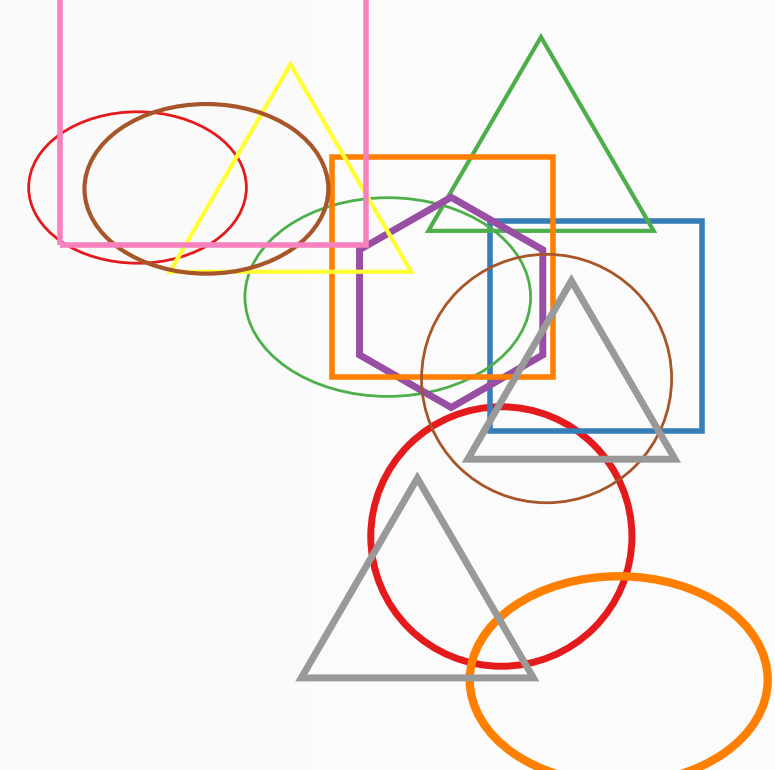[{"shape": "oval", "thickness": 1, "radius": 0.7, "center": [0.177, 0.756]}, {"shape": "circle", "thickness": 2.5, "radius": 0.84, "center": [0.647, 0.303]}, {"shape": "square", "thickness": 2, "radius": 0.68, "center": [0.769, 0.577]}, {"shape": "triangle", "thickness": 1.5, "radius": 0.84, "center": [0.698, 0.784]}, {"shape": "oval", "thickness": 1, "radius": 0.92, "center": [0.5, 0.614]}, {"shape": "hexagon", "thickness": 2.5, "radius": 0.68, "center": [0.582, 0.607]}, {"shape": "square", "thickness": 2, "radius": 0.71, "center": [0.571, 0.653]}, {"shape": "oval", "thickness": 3, "radius": 0.96, "center": [0.798, 0.117]}, {"shape": "triangle", "thickness": 1.5, "radius": 0.9, "center": [0.375, 0.737]}, {"shape": "circle", "thickness": 1, "radius": 0.81, "center": [0.705, 0.508]}, {"shape": "oval", "thickness": 1.5, "radius": 0.79, "center": [0.266, 0.755]}, {"shape": "square", "thickness": 2, "radius": 0.99, "center": [0.275, 0.879]}, {"shape": "triangle", "thickness": 2.5, "radius": 0.77, "center": [0.737, 0.481]}, {"shape": "triangle", "thickness": 2.5, "radius": 0.86, "center": [0.539, 0.206]}]